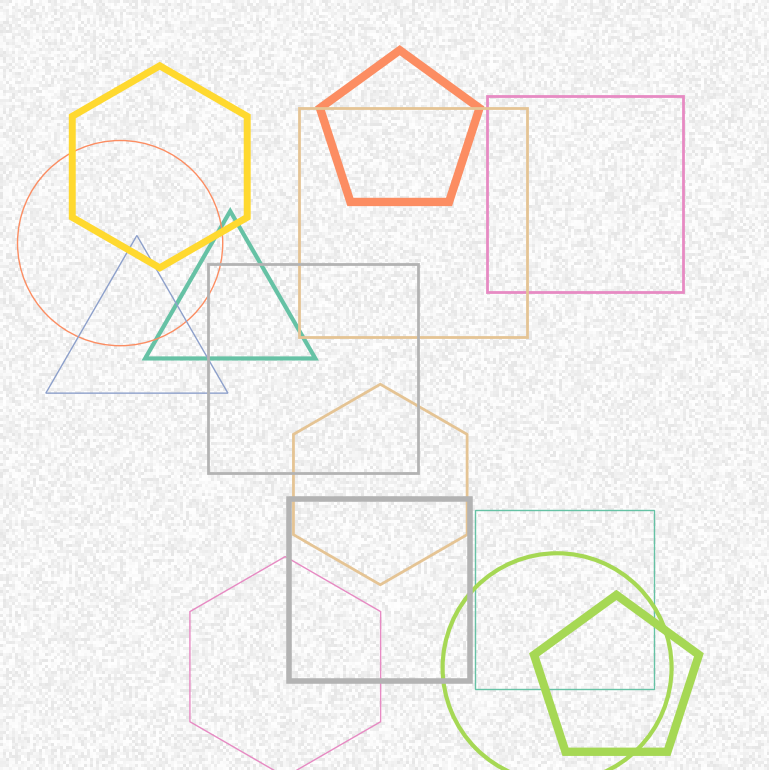[{"shape": "triangle", "thickness": 1.5, "radius": 0.64, "center": [0.299, 0.598]}, {"shape": "square", "thickness": 0.5, "radius": 0.58, "center": [0.733, 0.221]}, {"shape": "pentagon", "thickness": 3, "radius": 0.54, "center": [0.519, 0.826]}, {"shape": "circle", "thickness": 0.5, "radius": 0.67, "center": [0.156, 0.684]}, {"shape": "triangle", "thickness": 0.5, "radius": 0.68, "center": [0.178, 0.558]}, {"shape": "square", "thickness": 1, "radius": 0.64, "center": [0.76, 0.748]}, {"shape": "hexagon", "thickness": 0.5, "radius": 0.72, "center": [0.37, 0.134]}, {"shape": "circle", "thickness": 1.5, "radius": 0.74, "center": [0.723, 0.133]}, {"shape": "pentagon", "thickness": 3, "radius": 0.56, "center": [0.801, 0.115]}, {"shape": "hexagon", "thickness": 2.5, "radius": 0.66, "center": [0.207, 0.783]}, {"shape": "square", "thickness": 1, "radius": 0.74, "center": [0.536, 0.711]}, {"shape": "hexagon", "thickness": 1, "radius": 0.65, "center": [0.494, 0.371]}, {"shape": "square", "thickness": 1, "radius": 0.68, "center": [0.406, 0.521]}, {"shape": "square", "thickness": 2, "radius": 0.59, "center": [0.493, 0.234]}]